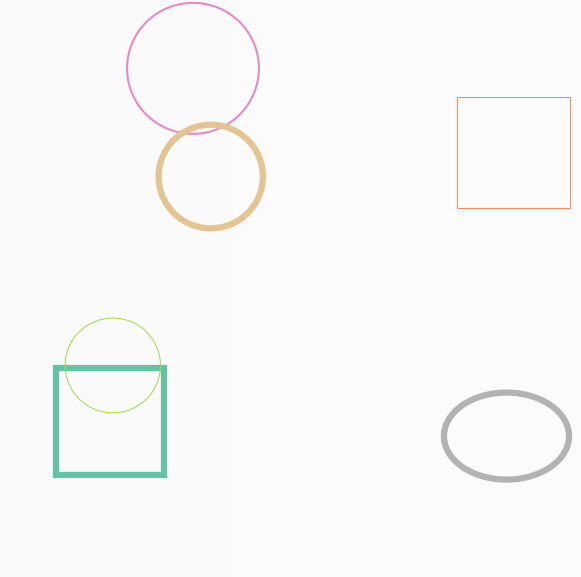[{"shape": "square", "thickness": 3, "radius": 0.46, "center": [0.19, 0.27]}, {"shape": "square", "thickness": 0.5, "radius": 0.48, "center": [0.883, 0.735]}, {"shape": "circle", "thickness": 1, "radius": 0.57, "center": [0.332, 0.881]}, {"shape": "circle", "thickness": 0.5, "radius": 0.41, "center": [0.194, 0.366]}, {"shape": "circle", "thickness": 3, "radius": 0.45, "center": [0.363, 0.693]}, {"shape": "oval", "thickness": 3, "radius": 0.54, "center": [0.871, 0.244]}]